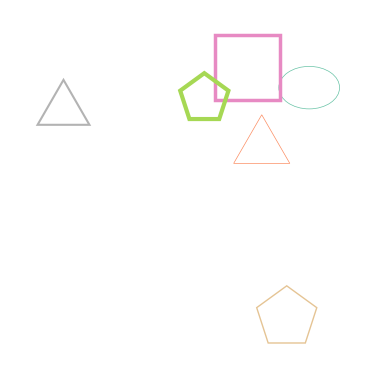[{"shape": "oval", "thickness": 0.5, "radius": 0.39, "center": [0.803, 0.772]}, {"shape": "triangle", "thickness": 0.5, "radius": 0.42, "center": [0.68, 0.618]}, {"shape": "square", "thickness": 2.5, "radius": 0.42, "center": [0.642, 0.824]}, {"shape": "pentagon", "thickness": 3, "radius": 0.33, "center": [0.531, 0.744]}, {"shape": "pentagon", "thickness": 1, "radius": 0.41, "center": [0.745, 0.176]}, {"shape": "triangle", "thickness": 1.5, "radius": 0.39, "center": [0.165, 0.715]}]